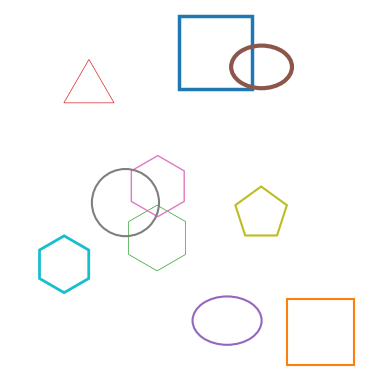[{"shape": "square", "thickness": 2.5, "radius": 0.48, "center": [0.559, 0.864]}, {"shape": "square", "thickness": 1.5, "radius": 0.43, "center": [0.832, 0.138]}, {"shape": "hexagon", "thickness": 0.5, "radius": 0.43, "center": [0.408, 0.382]}, {"shape": "triangle", "thickness": 0.5, "radius": 0.38, "center": [0.231, 0.77]}, {"shape": "oval", "thickness": 1.5, "radius": 0.45, "center": [0.59, 0.167]}, {"shape": "oval", "thickness": 3, "radius": 0.4, "center": [0.679, 0.826]}, {"shape": "hexagon", "thickness": 1, "radius": 0.4, "center": [0.41, 0.517]}, {"shape": "circle", "thickness": 1.5, "radius": 0.44, "center": [0.326, 0.474]}, {"shape": "pentagon", "thickness": 1.5, "radius": 0.35, "center": [0.678, 0.445]}, {"shape": "hexagon", "thickness": 2, "radius": 0.37, "center": [0.167, 0.314]}]